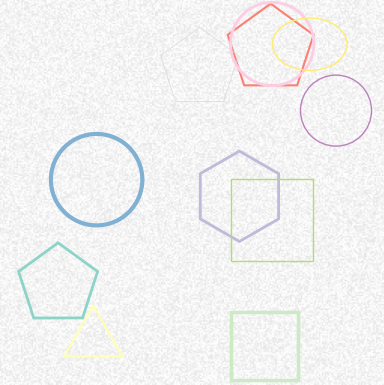[{"shape": "pentagon", "thickness": 2, "radius": 0.54, "center": [0.151, 0.261]}, {"shape": "triangle", "thickness": 1.5, "radius": 0.44, "center": [0.242, 0.118]}, {"shape": "hexagon", "thickness": 2, "radius": 0.59, "center": [0.622, 0.49]}, {"shape": "pentagon", "thickness": 1.5, "radius": 0.59, "center": [0.703, 0.873]}, {"shape": "circle", "thickness": 3, "radius": 0.59, "center": [0.251, 0.533]}, {"shape": "square", "thickness": 1, "radius": 0.53, "center": [0.706, 0.428]}, {"shape": "circle", "thickness": 2, "radius": 0.54, "center": [0.707, 0.886]}, {"shape": "pentagon", "thickness": 0.5, "radius": 0.53, "center": [0.518, 0.823]}, {"shape": "circle", "thickness": 1, "radius": 0.46, "center": [0.873, 0.713]}, {"shape": "square", "thickness": 2.5, "radius": 0.44, "center": [0.687, 0.101]}, {"shape": "oval", "thickness": 1, "radius": 0.49, "center": [0.804, 0.885]}]